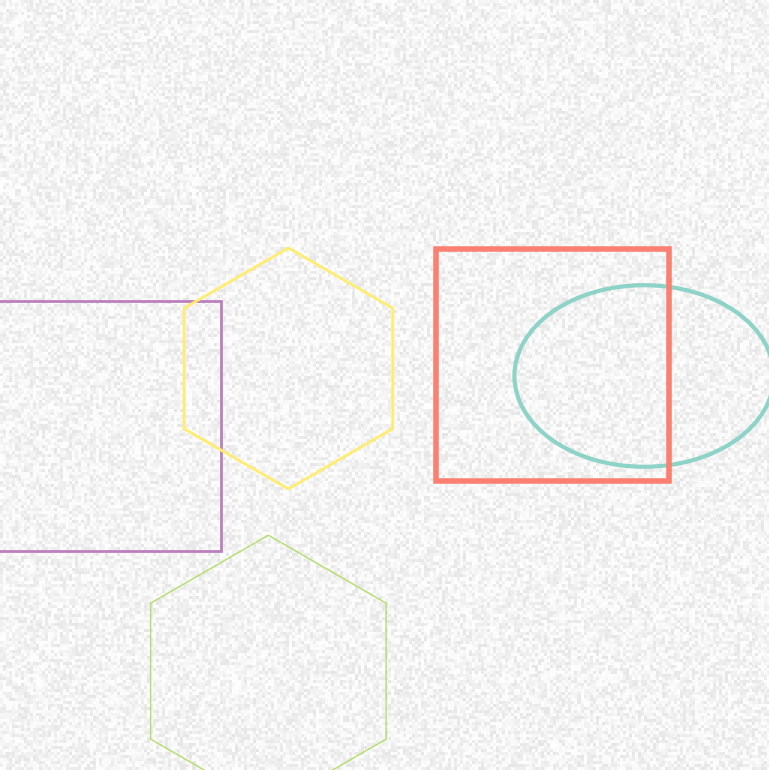[{"shape": "oval", "thickness": 1.5, "radius": 0.84, "center": [0.837, 0.512]}, {"shape": "square", "thickness": 2, "radius": 0.76, "center": [0.718, 0.526]}, {"shape": "hexagon", "thickness": 0.5, "radius": 0.88, "center": [0.349, 0.128]}, {"shape": "square", "thickness": 1, "radius": 0.81, "center": [0.126, 0.447]}, {"shape": "hexagon", "thickness": 1, "radius": 0.78, "center": [0.375, 0.521]}]